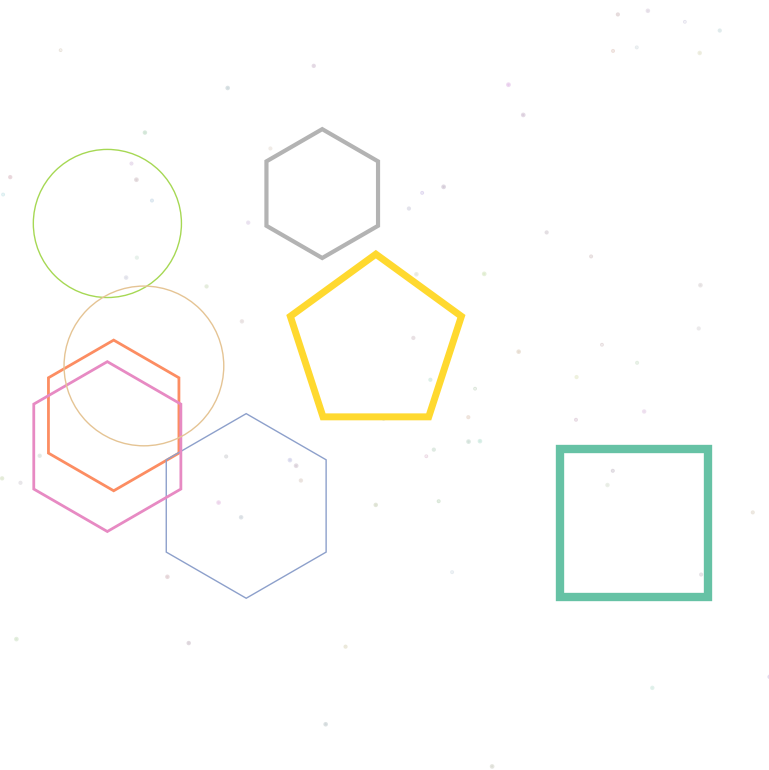[{"shape": "square", "thickness": 3, "radius": 0.48, "center": [0.823, 0.321]}, {"shape": "hexagon", "thickness": 1, "radius": 0.49, "center": [0.148, 0.46]}, {"shape": "hexagon", "thickness": 0.5, "radius": 0.6, "center": [0.32, 0.343]}, {"shape": "hexagon", "thickness": 1, "radius": 0.55, "center": [0.139, 0.42]}, {"shape": "circle", "thickness": 0.5, "radius": 0.48, "center": [0.139, 0.71]}, {"shape": "pentagon", "thickness": 2.5, "radius": 0.58, "center": [0.488, 0.553]}, {"shape": "circle", "thickness": 0.5, "radius": 0.52, "center": [0.187, 0.525]}, {"shape": "hexagon", "thickness": 1.5, "radius": 0.42, "center": [0.418, 0.749]}]